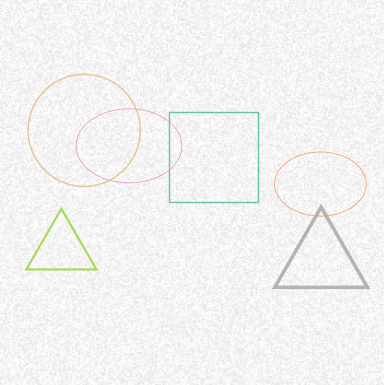[{"shape": "square", "thickness": 1, "radius": 0.58, "center": [0.555, 0.592]}, {"shape": "oval", "thickness": 0.5, "radius": 0.59, "center": [0.832, 0.522]}, {"shape": "oval", "thickness": 0.5, "radius": 0.69, "center": [0.335, 0.621]}, {"shape": "triangle", "thickness": 1.5, "radius": 0.53, "center": [0.159, 0.353]}, {"shape": "circle", "thickness": 1, "radius": 0.73, "center": [0.219, 0.661]}, {"shape": "triangle", "thickness": 2.5, "radius": 0.69, "center": [0.834, 0.323]}]